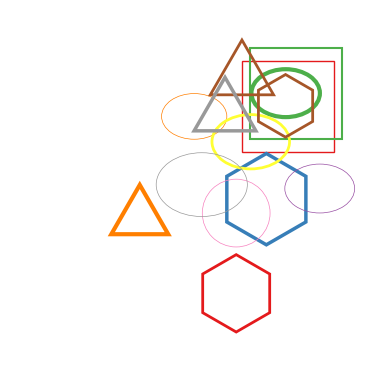[{"shape": "square", "thickness": 1, "radius": 0.59, "center": [0.747, 0.723]}, {"shape": "hexagon", "thickness": 2, "radius": 0.5, "center": [0.614, 0.238]}, {"shape": "hexagon", "thickness": 2.5, "radius": 0.59, "center": [0.692, 0.483]}, {"shape": "oval", "thickness": 3, "radius": 0.44, "center": [0.742, 0.758]}, {"shape": "square", "thickness": 1.5, "radius": 0.6, "center": [0.768, 0.757]}, {"shape": "oval", "thickness": 0.5, "radius": 0.45, "center": [0.83, 0.51]}, {"shape": "triangle", "thickness": 3, "radius": 0.43, "center": [0.363, 0.434]}, {"shape": "oval", "thickness": 0.5, "radius": 0.42, "center": [0.504, 0.698]}, {"shape": "oval", "thickness": 2, "radius": 0.5, "center": [0.651, 0.632]}, {"shape": "hexagon", "thickness": 2, "radius": 0.41, "center": [0.742, 0.725]}, {"shape": "triangle", "thickness": 2, "radius": 0.47, "center": [0.628, 0.801]}, {"shape": "circle", "thickness": 0.5, "radius": 0.44, "center": [0.613, 0.447]}, {"shape": "triangle", "thickness": 2.5, "radius": 0.46, "center": [0.584, 0.706]}, {"shape": "oval", "thickness": 0.5, "radius": 0.59, "center": [0.524, 0.52]}]